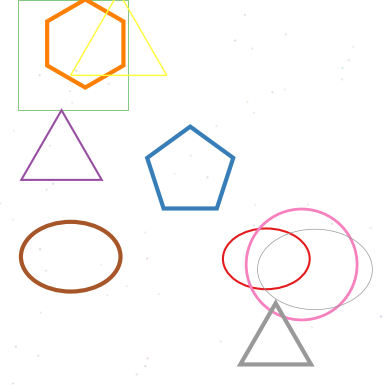[{"shape": "oval", "thickness": 1.5, "radius": 0.56, "center": [0.692, 0.328]}, {"shape": "pentagon", "thickness": 3, "radius": 0.59, "center": [0.494, 0.554]}, {"shape": "square", "thickness": 0.5, "radius": 0.71, "center": [0.189, 0.858]}, {"shape": "triangle", "thickness": 1.5, "radius": 0.6, "center": [0.16, 0.593]}, {"shape": "hexagon", "thickness": 3, "radius": 0.57, "center": [0.222, 0.887]}, {"shape": "triangle", "thickness": 1, "radius": 0.72, "center": [0.308, 0.876]}, {"shape": "oval", "thickness": 3, "radius": 0.65, "center": [0.184, 0.333]}, {"shape": "circle", "thickness": 2, "radius": 0.72, "center": [0.783, 0.313]}, {"shape": "triangle", "thickness": 3, "radius": 0.53, "center": [0.716, 0.106]}, {"shape": "oval", "thickness": 0.5, "radius": 0.75, "center": [0.818, 0.3]}]